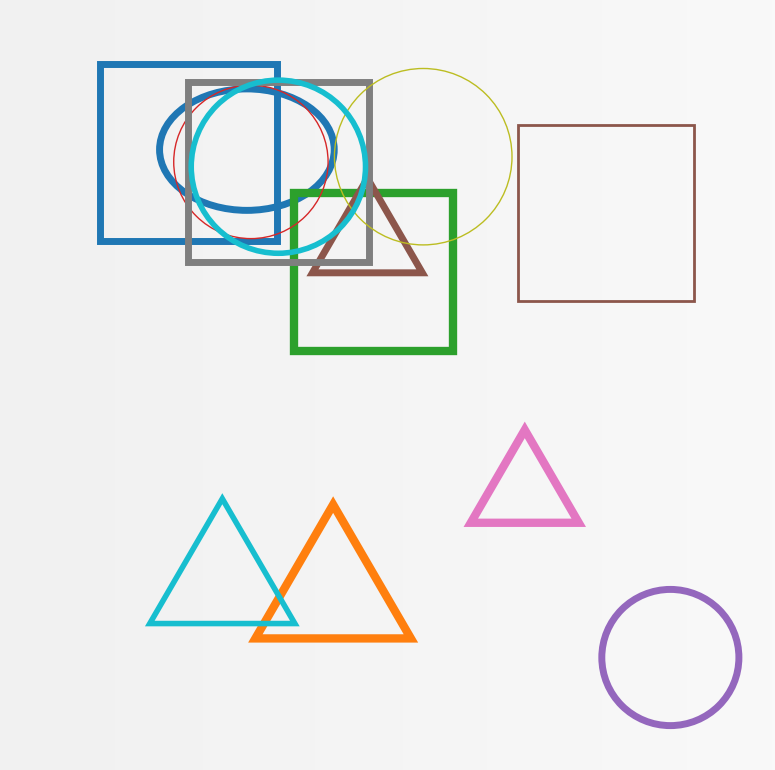[{"shape": "square", "thickness": 2.5, "radius": 0.57, "center": [0.243, 0.802]}, {"shape": "oval", "thickness": 2.5, "radius": 0.56, "center": [0.319, 0.806]}, {"shape": "triangle", "thickness": 3, "radius": 0.58, "center": [0.43, 0.229]}, {"shape": "square", "thickness": 3, "radius": 0.51, "center": [0.482, 0.647]}, {"shape": "circle", "thickness": 0.5, "radius": 0.5, "center": [0.324, 0.79]}, {"shape": "circle", "thickness": 2.5, "radius": 0.44, "center": [0.865, 0.146]}, {"shape": "triangle", "thickness": 2.5, "radius": 0.41, "center": [0.474, 0.687]}, {"shape": "square", "thickness": 1, "radius": 0.57, "center": [0.782, 0.724]}, {"shape": "triangle", "thickness": 3, "radius": 0.4, "center": [0.677, 0.361]}, {"shape": "square", "thickness": 2.5, "radius": 0.58, "center": [0.359, 0.777]}, {"shape": "circle", "thickness": 0.5, "radius": 0.57, "center": [0.546, 0.796]}, {"shape": "circle", "thickness": 2, "radius": 0.56, "center": [0.359, 0.784]}, {"shape": "triangle", "thickness": 2, "radius": 0.54, "center": [0.287, 0.244]}]